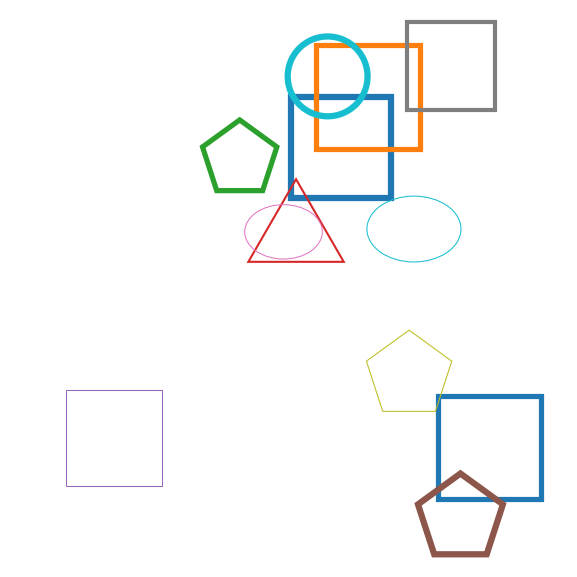[{"shape": "square", "thickness": 2.5, "radius": 0.45, "center": [0.847, 0.224]}, {"shape": "square", "thickness": 3, "radius": 0.43, "center": [0.591, 0.744]}, {"shape": "square", "thickness": 2.5, "radius": 0.45, "center": [0.638, 0.832]}, {"shape": "pentagon", "thickness": 2.5, "radius": 0.34, "center": [0.415, 0.724]}, {"shape": "triangle", "thickness": 1, "radius": 0.48, "center": [0.513, 0.593]}, {"shape": "square", "thickness": 0.5, "radius": 0.41, "center": [0.198, 0.241]}, {"shape": "pentagon", "thickness": 3, "radius": 0.39, "center": [0.797, 0.102]}, {"shape": "oval", "thickness": 0.5, "radius": 0.34, "center": [0.491, 0.598]}, {"shape": "square", "thickness": 2, "radius": 0.38, "center": [0.781, 0.884]}, {"shape": "pentagon", "thickness": 0.5, "radius": 0.39, "center": [0.708, 0.35]}, {"shape": "circle", "thickness": 3, "radius": 0.35, "center": [0.567, 0.867]}, {"shape": "oval", "thickness": 0.5, "radius": 0.41, "center": [0.717, 0.603]}]